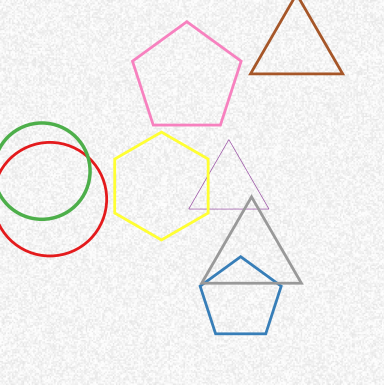[{"shape": "circle", "thickness": 2, "radius": 0.74, "center": [0.13, 0.483]}, {"shape": "pentagon", "thickness": 2, "radius": 0.55, "center": [0.625, 0.223]}, {"shape": "circle", "thickness": 2.5, "radius": 0.63, "center": [0.109, 0.555]}, {"shape": "triangle", "thickness": 0.5, "radius": 0.6, "center": [0.594, 0.517]}, {"shape": "hexagon", "thickness": 2, "radius": 0.7, "center": [0.419, 0.517]}, {"shape": "triangle", "thickness": 2, "radius": 0.69, "center": [0.77, 0.877]}, {"shape": "pentagon", "thickness": 2, "radius": 0.74, "center": [0.485, 0.795]}, {"shape": "triangle", "thickness": 2, "radius": 0.75, "center": [0.653, 0.339]}]